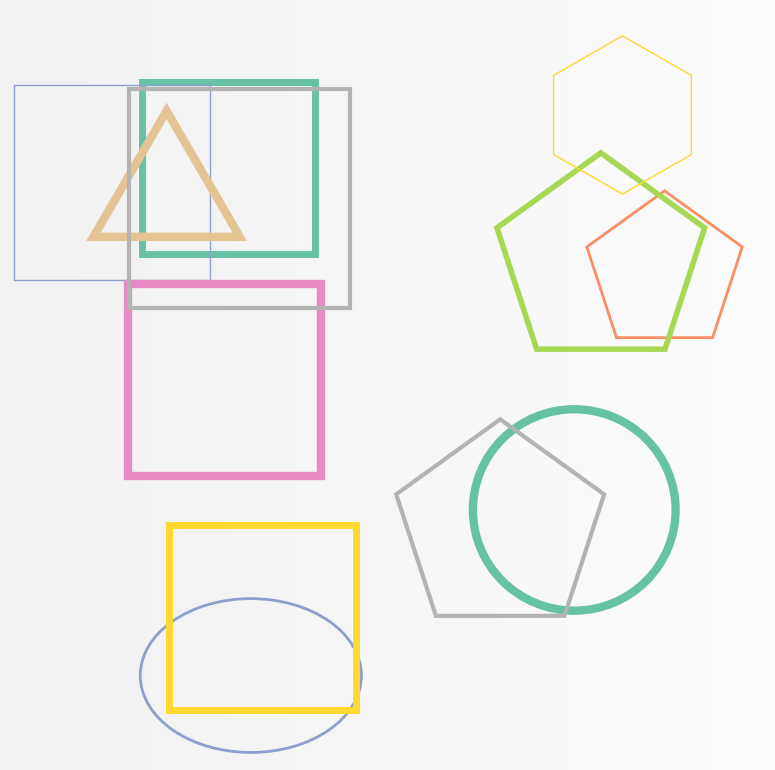[{"shape": "circle", "thickness": 3, "radius": 0.65, "center": [0.741, 0.338]}, {"shape": "square", "thickness": 2.5, "radius": 0.56, "center": [0.295, 0.781]}, {"shape": "pentagon", "thickness": 1, "radius": 0.53, "center": [0.857, 0.647]}, {"shape": "oval", "thickness": 1, "radius": 0.71, "center": [0.324, 0.123]}, {"shape": "square", "thickness": 0.5, "radius": 0.63, "center": [0.144, 0.763]}, {"shape": "square", "thickness": 3, "radius": 0.62, "center": [0.29, 0.506]}, {"shape": "pentagon", "thickness": 2, "radius": 0.7, "center": [0.775, 0.661]}, {"shape": "square", "thickness": 2.5, "radius": 0.6, "center": [0.338, 0.198]}, {"shape": "hexagon", "thickness": 0.5, "radius": 0.51, "center": [0.803, 0.851]}, {"shape": "triangle", "thickness": 3, "radius": 0.54, "center": [0.215, 0.747]}, {"shape": "square", "thickness": 1.5, "radius": 0.71, "center": [0.309, 0.743]}, {"shape": "pentagon", "thickness": 1.5, "radius": 0.71, "center": [0.645, 0.314]}]